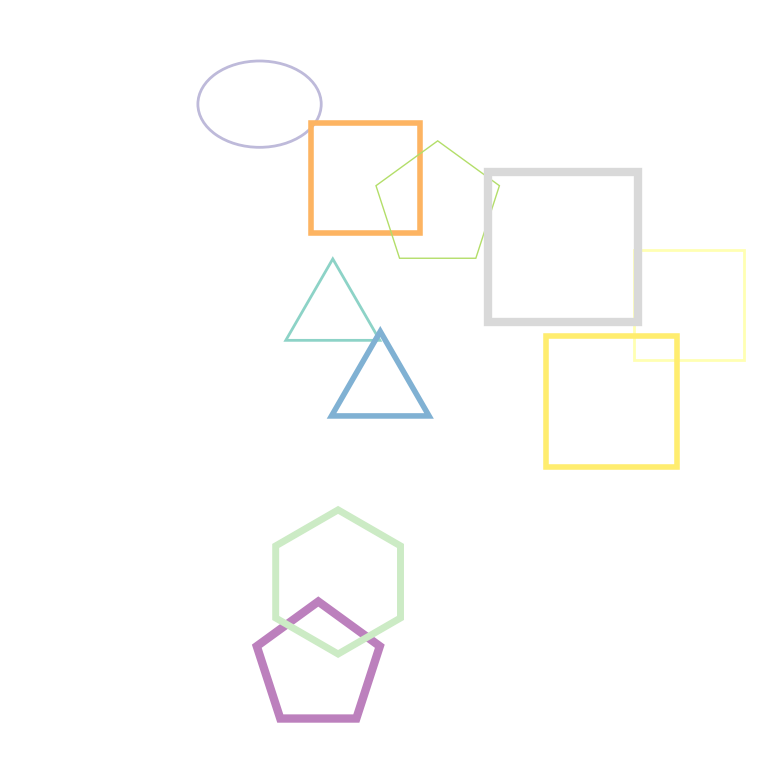[{"shape": "triangle", "thickness": 1, "radius": 0.35, "center": [0.432, 0.593]}, {"shape": "square", "thickness": 1, "radius": 0.36, "center": [0.895, 0.604]}, {"shape": "oval", "thickness": 1, "radius": 0.4, "center": [0.337, 0.865]}, {"shape": "triangle", "thickness": 2, "radius": 0.37, "center": [0.494, 0.496]}, {"shape": "square", "thickness": 2, "radius": 0.35, "center": [0.475, 0.769]}, {"shape": "pentagon", "thickness": 0.5, "radius": 0.42, "center": [0.568, 0.733]}, {"shape": "square", "thickness": 3, "radius": 0.49, "center": [0.731, 0.679]}, {"shape": "pentagon", "thickness": 3, "radius": 0.42, "center": [0.413, 0.135]}, {"shape": "hexagon", "thickness": 2.5, "radius": 0.47, "center": [0.439, 0.244]}, {"shape": "square", "thickness": 2, "radius": 0.42, "center": [0.794, 0.478]}]